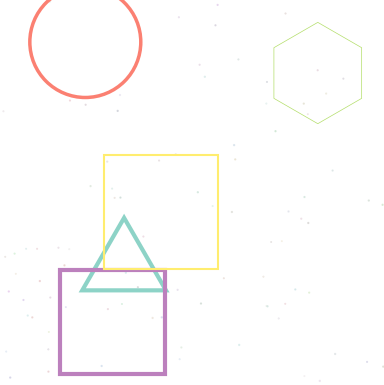[{"shape": "triangle", "thickness": 3, "radius": 0.63, "center": [0.322, 0.309]}, {"shape": "circle", "thickness": 2.5, "radius": 0.72, "center": [0.222, 0.891]}, {"shape": "hexagon", "thickness": 0.5, "radius": 0.66, "center": [0.825, 0.81]}, {"shape": "square", "thickness": 3, "radius": 0.68, "center": [0.292, 0.164]}, {"shape": "square", "thickness": 1.5, "radius": 0.74, "center": [0.418, 0.449]}]